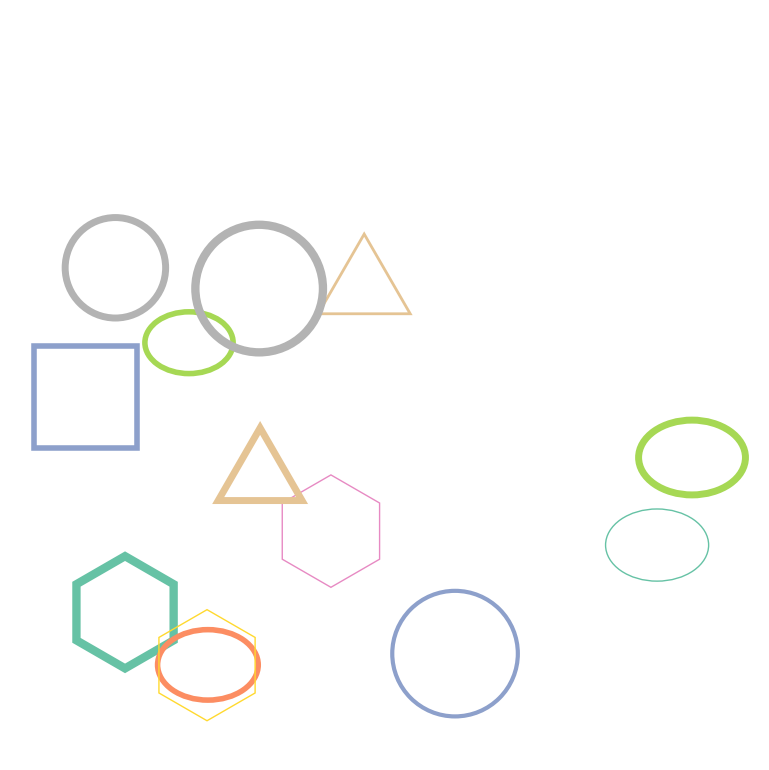[{"shape": "oval", "thickness": 0.5, "radius": 0.33, "center": [0.853, 0.292]}, {"shape": "hexagon", "thickness": 3, "radius": 0.36, "center": [0.162, 0.205]}, {"shape": "oval", "thickness": 2, "radius": 0.33, "center": [0.27, 0.137]}, {"shape": "circle", "thickness": 1.5, "radius": 0.41, "center": [0.591, 0.151]}, {"shape": "square", "thickness": 2, "radius": 0.33, "center": [0.111, 0.484]}, {"shape": "hexagon", "thickness": 0.5, "radius": 0.36, "center": [0.43, 0.31]}, {"shape": "oval", "thickness": 2, "radius": 0.29, "center": [0.245, 0.555]}, {"shape": "oval", "thickness": 2.5, "radius": 0.35, "center": [0.899, 0.406]}, {"shape": "hexagon", "thickness": 0.5, "radius": 0.36, "center": [0.269, 0.136]}, {"shape": "triangle", "thickness": 1, "radius": 0.35, "center": [0.473, 0.627]}, {"shape": "triangle", "thickness": 2.5, "radius": 0.31, "center": [0.338, 0.381]}, {"shape": "circle", "thickness": 3, "radius": 0.41, "center": [0.337, 0.625]}, {"shape": "circle", "thickness": 2.5, "radius": 0.33, "center": [0.15, 0.652]}]